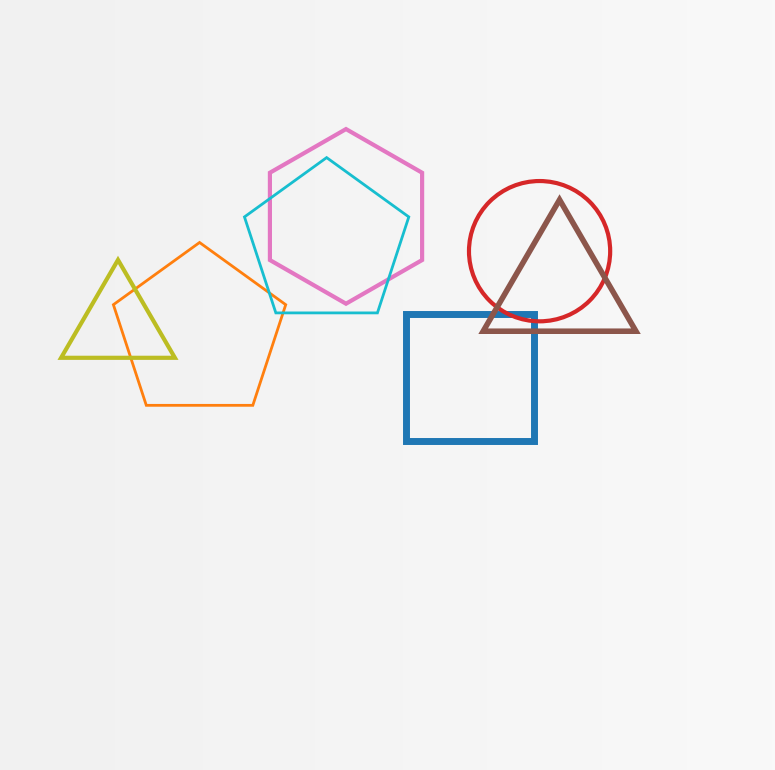[{"shape": "square", "thickness": 2.5, "radius": 0.41, "center": [0.607, 0.51]}, {"shape": "pentagon", "thickness": 1, "radius": 0.58, "center": [0.257, 0.568]}, {"shape": "circle", "thickness": 1.5, "radius": 0.46, "center": [0.696, 0.674]}, {"shape": "triangle", "thickness": 2, "radius": 0.57, "center": [0.722, 0.627]}, {"shape": "hexagon", "thickness": 1.5, "radius": 0.57, "center": [0.446, 0.719]}, {"shape": "triangle", "thickness": 1.5, "radius": 0.42, "center": [0.152, 0.578]}, {"shape": "pentagon", "thickness": 1, "radius": 0.56, "center": [0.421, 0.684]}]